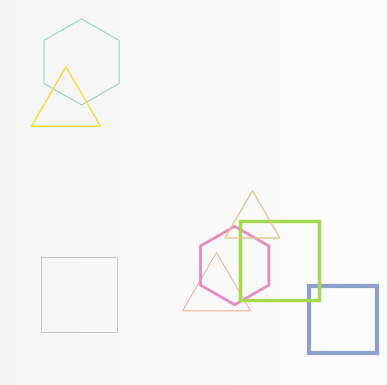[{"shape": "hexagon", "thickness": 0.5, "radius": 0.56, "center": [0.211, 0.839]}, {"shape": "triangle", "thickness": 0.5, "radius": 0.51, "center": [0.559, 0.243]}, {"shape": "square", "thickness": 3, "radius": 0.44, "center": [0.885, 0.17]}, {"shape": "hexagon", "thickness": 2, "radius": 0.51, "center": [0.606, 0.31]}, {"shape": "square", "thickness": 2.5, "radius": 0.51, "center": [0.72, 0.324]}, {"shape": "triangle", "thickness": 1, "radius": 0.52, "center": [0.17, 0.723]}, {"shape": "triangle", "thickness": 1, "radius": 0.41, "center": [0.651, 0.423]}, {"shape": "square", "thickness": 0.5, "radius": 0.49, "center": [0.203, 0.235]}]